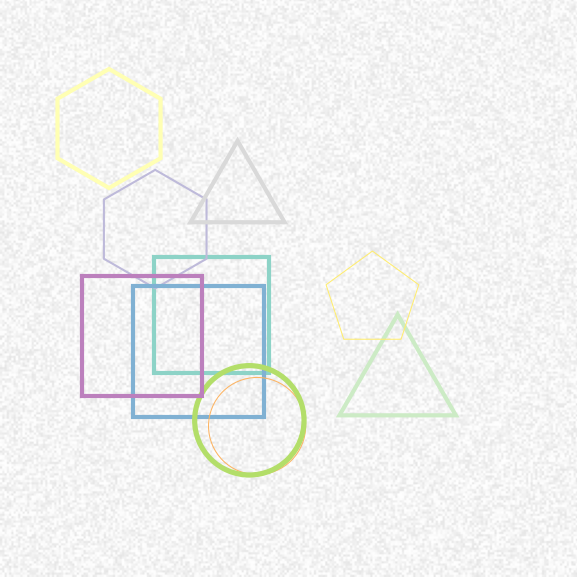[{"shape": "square", "thickness": 2, "radius": 0.5, "center": [0.366, 0.454]}, {"shape": "hexagon", "thickness": 2, "radius": 0.52, "center": [0.189, 0.777]}, {"shape": "hexagon", "thickness": 1, "radius": 0.51, "center": [0.269, 0.602]}, {"shape": "square", "thickness": 2, "radius": 0.57, "center": [0.344, 0.391]}, {"shape": "circle", "thickness": 0.5, "radius": 0.42, "center": [0.445, 0.261]}, {"shape": "circle", "thickness": 2.5, "radius": 0.47, "center": [0.432, 0.271]}, {"shape": "triangle", "thickness": 2, "radius": 0.47, "center": [0.411, 0.661]}, {"shape": "square", "thickness": 2, "radius": 0.52, "center": [0.246, 0.417]}, {"shape": "triangle", "thickness": 2, "radius": 0.58, "center": [0.689, 0.338]}, {"shape": "pentagon", "thickness": 0.5, "radius": 0.42, "center": [0.645, 0.48]}]